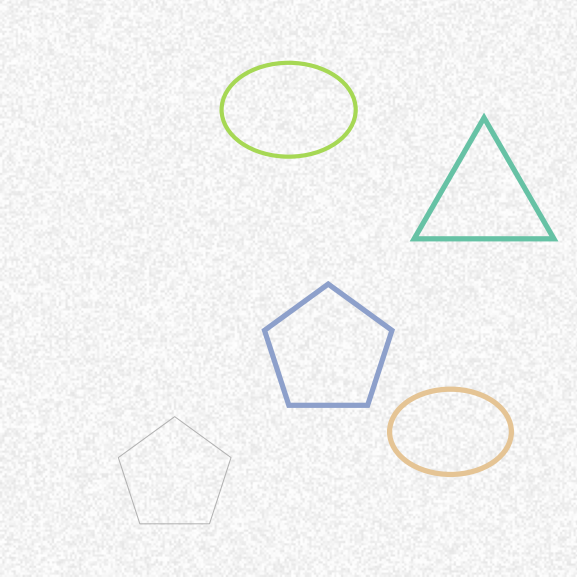[{"shape": "triangle", "thickness": 2.5, "radius": 0.7, "center": [0.838, 0.655]}, {"shape": "pentagon", "thickness": 2.5, "radius": 0.58, "center": [0.568, 0.391]}, {"shape": "oval", "thickness": 2, "radius": 0.58, "center": [0.5, 0.809]}, {"shape": "oval", "thickness": 2.5, "radius": 0.53, "center": [0.78, 0.251]}, {"shape": "pentagon", "thickness": 0.5, "radius": 0.51, "center": [0.302, 0.175]}]